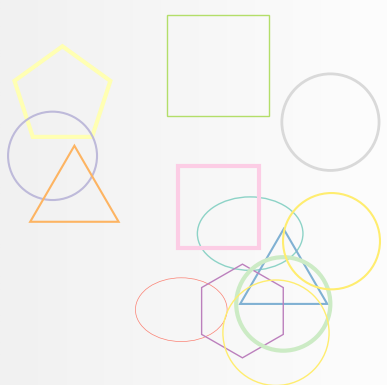[{"shape": "oval", "thickness": 1, "radius": 0.68, "center": [0.646, 0.393]}, {"shape": "pentagon", "thickness": 3, "radius": 0.65, "center": [0.161, 0.75]}, {"shape": "circle", "thickness": 1.5, "radius": 0.57, "center": [0.136, 0.595]}, {"shape": "oval", "thickness": 0.5, "radius": 0.59, "center": [0.468, 0.196]}, {"shape": "triangle", "thickness": 1.5, "radius": 0.65, "center": [0.732, 0.275]}, {"shape": "triangle", "thickness": 1.5, "radius": 0.66, "center": [0.192, 0.49]}, {"shape": "square", "thickness": 1, "radius": 0.65, "center": [0.562, 0.829]}, {"shape": "square", "thickness": 3, "radius": 0.53, "center": [0.564, 0.462]}, {"shape": "circle", "thickness": 2, "radius": 0.63, "center": [0.853, 0.683]}, {"shape": "hexagon", "thickness": 1, "radius": 0.61, "center": [0.626, 0.192]}, {"shape": "circle", "thickness": 3, "radius": 0.61, "center": [0.731, 0.211]}, {"shape": "circle", "thickness": 1, "radius": 0.69, "center": [0.712, 0.136]}, {"shape": "circle", "thickness": 1.5, "radius": 0.63, "center": [0.855, 0.374]}]